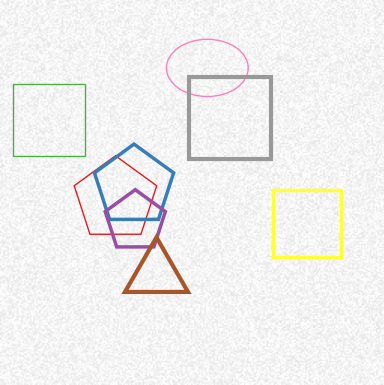[{"shape": "pentagon", "thickness": 1, "radius": 0.56, "center": [0.3, 0.483]}, {"shape": "pentagon", "thickness": 2.5, "radius": 0.54, "center": [0.348, 0.518]}, {"shape": "square", "thickness": 1, "radius": 0.47, "center": [0.127, 0.688]}, {"shape": "pentagon", "thickness": 2.5, "radius": 0.41, "center": [0.351, 0.425]}, {"shape": "square", "thickness": 2.5, "radius": 0.44, "center": [0.797, 0.419]}, {"shape": "triangle", "thickness": 3, "radius": 0.47, "center": [0.406, 0.289]}, {"shape": "oval", "thickness": 1, "radius": 0.53, "center": [0.539, 0.824]}, {"shape": "square", "thickness": 3, "radius": 0.53, "center": [0.596, 0.694]}]